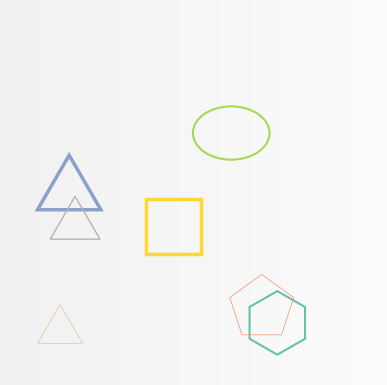[{"shape": "hexagon", "thickness": 1.5, "radius": 0.41, "center": [0.716, 0.161]}, {"shape": "pentagon", "thickness": 0.5, "radius": 0.43, "center": [0.675, 0.2]}, {"shape": "triangle", "thickness": 2.5, "radius": 0.47, "center": [0.178, 0.502]}, {"shape": "oval", "thickness": 1.5, "radius": 0.49, "center": [0.597, 0.655]}, {"shape": "square", "thickness": 2.5, "radius": 0.36, "center": [0.448, 0.411]}, {"shape": "triangle", "thickness": 0.5, "radius": 0.34, "center": [0.155, 0.142]}, {"shape": "triangle", "thickness": 1, "radius": 0.37, "center": [0.194, 0.416]}]